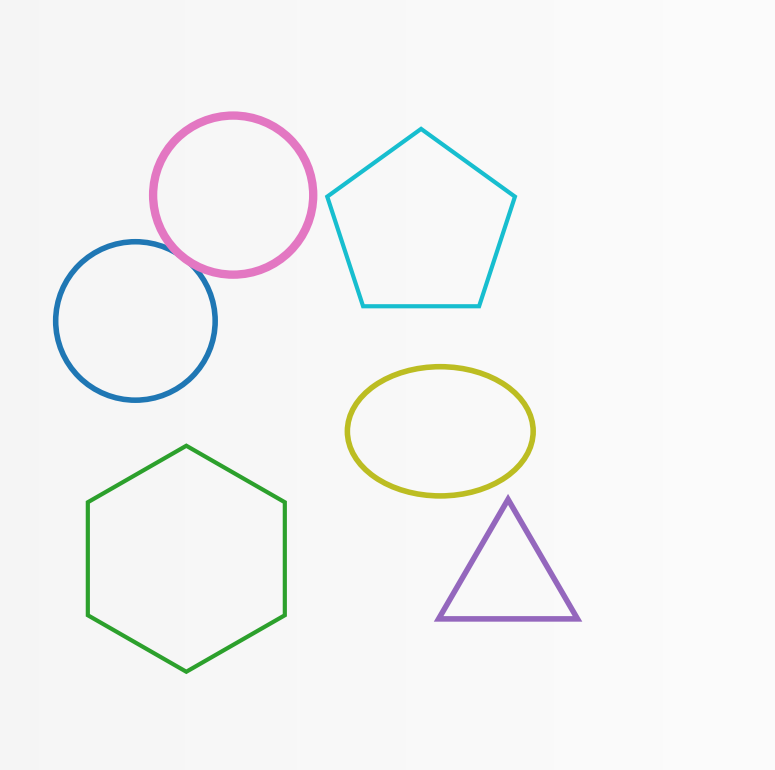[{"shape": "circle", "thickness": 2, "radius": 0.51, "center": [0.175, 0.583]}, {"shape": "hexagon", "thickness": 1.5, "radius": 0.73, "center": [0.24, 0.274]}, {"shape": "triangle", "thickness": 2, "radius": 0.52, "center": [0.656, 0.248]}, {"shape": "circle", "thickness": 3, "radius": 0.52, "center": [0.301, 0.747]}, {"shape": "oval", "thickness": 2, "radius": 0.6, "center": [0.568, 0.44]}, {"shape": "pentagon", "thickness": 1.5, "radius": 0.64, "center": [0.543, 0.705]}]